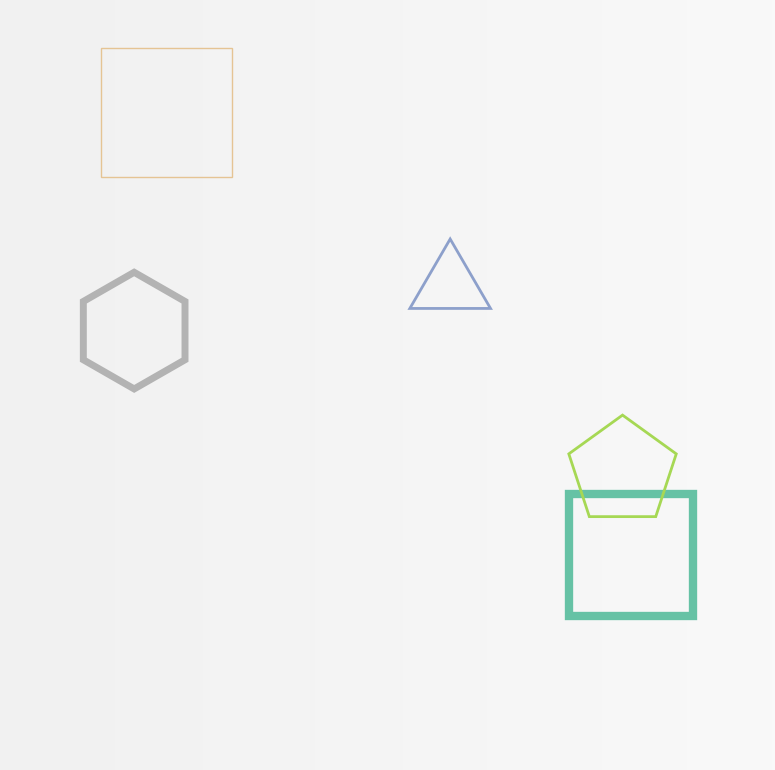[{"shape": "square", "thickness": 3, "radius": 0.4, "center": [0.814, 0.279]}, {"shape": "triangle", "thickness": 1, "radius": 0.3, "center": [0.581, 0.629]}, {"shape": "pentagon", "thickness": 1, "radius": 0.36, "center": [0.803, 0.388]}, {"shape": "square", "thickness": 0.5, "radius": 0.42, "center": [0.215, 0.854]}, {"shape": "hexagon", "thickness": 2.5, "radius": 0.38, "center": [0.173, 0.571]}]